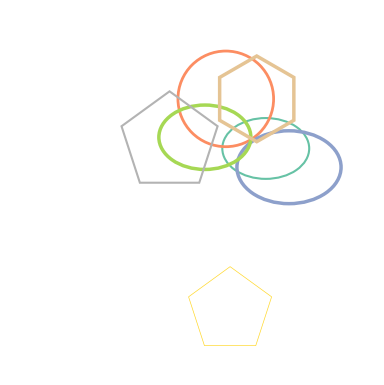[{"shape": "oval", "thickness": 1.5, "radius": 0.56, "center": [0.69, 0.614]}, {"shape": "circle", "thickness": 2, "radius": 0.62, "center": [0.586, 0.743]}, {"shape": "oval", "thickness": 2.5, "radius": 0.68, "center": [0.751, 0.566]}, {"shape": "oval", "thickness": 2.5, "radius": 0.6, "center": [0.532, 0.643]}, {"shape": "pentagon", "thickness": 0.5, "radius": 0.57, "center": [0.598, 0.194]}, {"shape": "hexagon", "thickness": 2.5, "radius": 0.56, "center": [0.667, 0.743]}, {"shape": "pentagon", "thickness": 1.5, "radius": 0.66, "center": [0.44, 0.632]}]